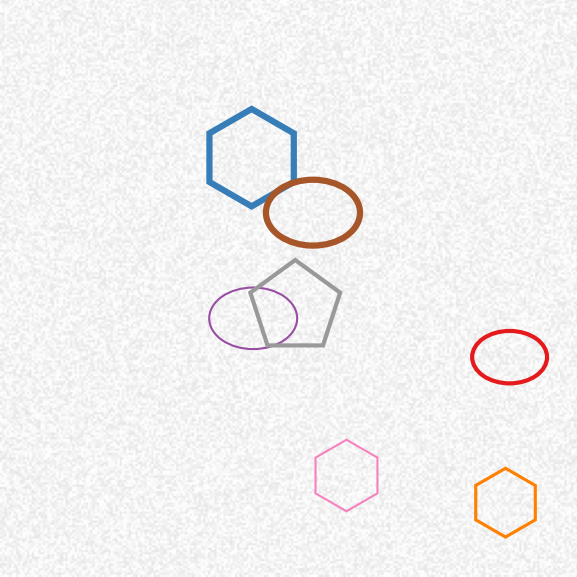[{"shape": "oval", "thickness": 2, "radius": 0.32, "center": [0.882, 0.381]}, {"shape": "hexagon", "thickness": 3, "radius": 0.42, "center": [0.436, 0.726]}, {"shape": "oval", "thickness": 1, "radius": 0.38, "center": [0.438, 0.448]}, {"shape": "hexagon", "thickness": 1.5, "radius": 0.3, "center": [0.875, 0.129]}, {"shape": "oval", "thickness": 3, "radius": 0.41, "center": [0.542, 0.631]}, {"shape": "hexagon", "thickness": 1, "radius": 0.31, "center": [0.6, 0.176]}, {"shape": "pentagon", "thickness": 2, "radius": 0.41, "center": [0.511, 0.467]}]